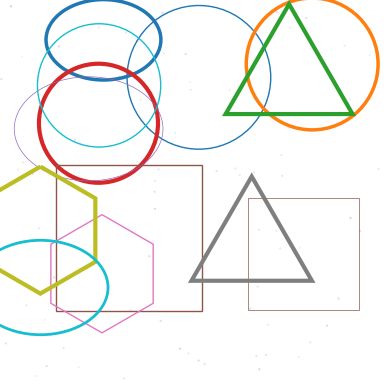[{"shape": "oval", "thickness": 2.5, "radius": 0.75, "center": [0.269, 0.897]}, {"shape": "circle", "thickness": 1, "radius": 0.93, "center": [0.517, 0.799]}, {"shape": "circle", "thickness": 2.5, "radius": 0.86, "center": [0.811, 0.834]}, {"shape": "triangle", "thickness": 3, "radius": 0.95, "center": [0.751, 0.799]}, {"shape": "circle", "thickness": 3, "radius": 0.77, "center": [0.256, 0.68]}, {"shape": "oval", "thickness": 0.5, "radius": 0.97, "center": [0.23, 0.665]}, {"shape": "square", "thickness": 1, "radius": 0.95, "center": [0.335, 0.382]}, {"shape": "square", "thickness": 0.5, "radius": 0.72, "center": [0.787, 0.34]}, {"shape": "hexagon", "thickness": 1, "radius": 0.77, "center": [0.265, 0.289]}, {"shape": "triangle", "thickness": 3, "radius": 0.9, "center": [0.654, 0.361]}, {"shape": "hexagon", "thickness": 3, "radius": 0.82, "center": [0.105, 0.402]}, {"shape": "oval", "thickness": 2, "radius": 0.88, "center": [0.105, 0.253]}, {"shape": "circle", "thickness": 1, "radius": 0.8, "center": [0.257, 0.778]}]